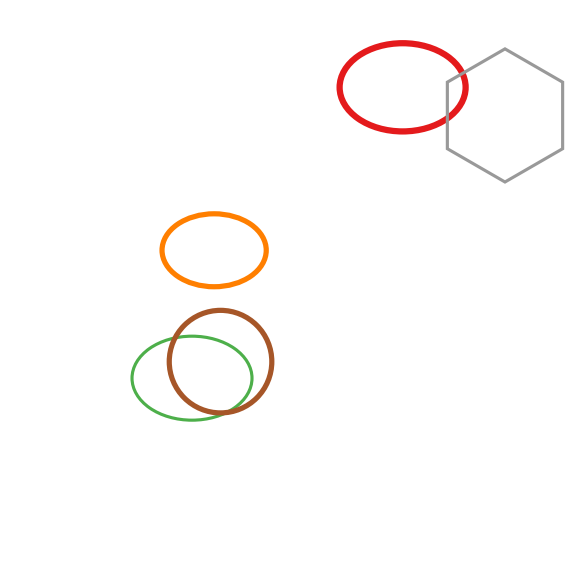[{"shape": "oval", "thickness": 3, "radius": 0.55, "center": [0.697, 0.848]}, {"shape": "oval", "thickness": 1.5, "radius": 0.52, "center": [0.332, 0.344]}, {"shape": "oval", "thickness": 2.5, "radius": 0.45, "center": [0.371, 0.566]}, {"shape": "circle", "thickness": 2.5, "radius": 0.44, "center": [0.382, 0.373]}, {"shape": "hexagon", "thickness": 1.5, "radius": 0.58, "center": [0.874, 0.799]}]